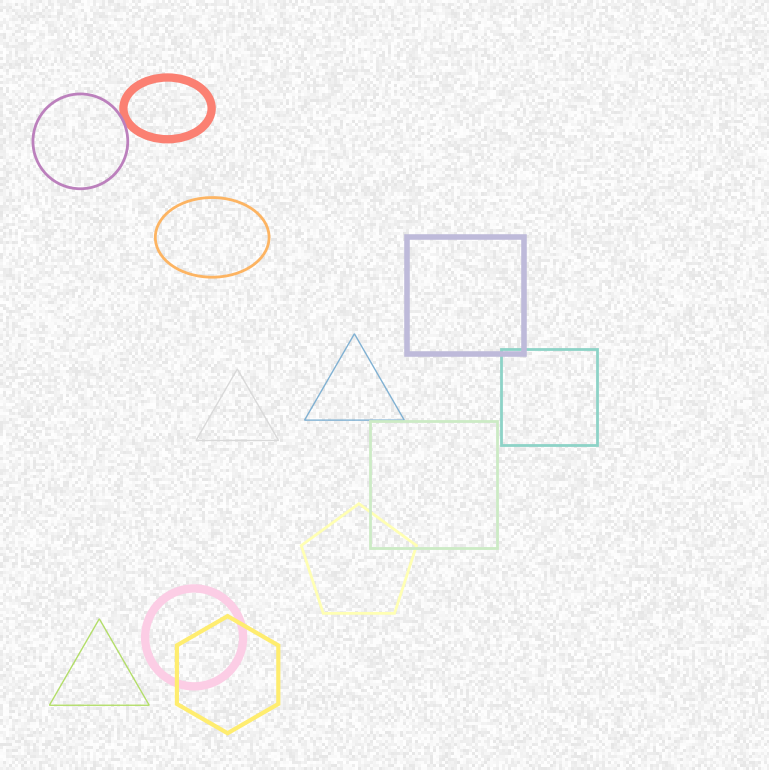[{"shape": "square", "thickness": 1, "radius": 0.31, "center": [0.713, 0.484]}, {"shape": "pentagon", "thickness": 1, "radius": 0.39, "center": [0.466, 0.267]}, {"shape": "square", "thickness": 2, "radius": 0.38, "center": [0.604, 0.616]}, {"shape": "oval", "thickness": 3, "radius": 0.29, "center": [0.218, 0.859]}, {"shape": "triangle", "thickness": 0.5, "radius": 0.37, "center": [0.46, 0.492]}, {"shape": "oval", "thickness": 1, "radius": 0.37, "center": [0.276, 0.692]}, {"shape": "triangle", "thickness": 0.5, "radius": 0.37, "center": [0.129, 0.122]}, {"shape": "circle", "thickness": 3, "radius": 0.32, "center": [0.252, 0.172]}, {"shape": "triangle", "thickness": 0.5, "radius": 0.31, "center": [0.308, 0.459]}, {"shape": "circle", "thickness": 1, "radius": 0.31, "center": [0.104, 0.816]}, {"shape": "square", "thickness": 1, "radius": 0.41, "center": [0.563, 0.371]}, {"shape": "hexagon", "thickness": 1.5, "radius": 0.38, "center": [0.296, 0.124]}]